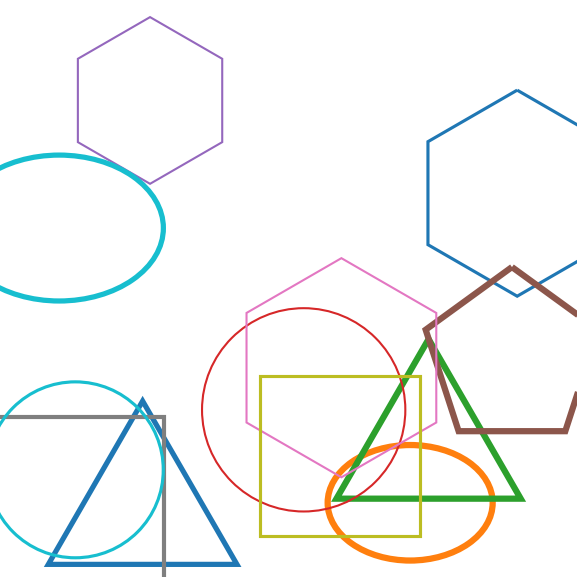[{"shape": "triangle", "thickness": 2.5, "radius": 0.94, "center": [0.247, 0.116]}, {"shape": "hexagon", "thickness": 1.5, "radius": 0.89, "center": [0.896, 0.665]}, {"shape": "oval", "thickness": 3, "radius": 0.71, "center": [0.71, 0.129]}, {"shape": "triangle", "thickness": 3, "radius": 0.92, "center": [0.742, 0.228]}, {"shape": "circle", "thickness": 1, "radius": 0.88, "center": [0.526, 0.289]}, {"shape": "hexagon", "thickness": 1, "radius": 0.72, "center": [0.26, 0.825]}, {"shape": "pentagon", "thickness": 3, "radius": 0.79, "center": [0.887, 0.38]}, {"shape": "hexagon", "thickness": 1, "radius": 0.95, "center": [0.591, 0.362]}, {"shape": "square", "thickness": 2, "radius": 0.75, "center": [0.132, 0.126]}, {"shape": "square", "thickness": 1.5, "radius": 0.69, "center": [0.589, 0.21]}, {"shape": "oval", "thickness": 2.5, "radius": 0.9, "center": [0.102, 0.604]}, {"shape": "circle", "thickness": 1.5, "radius": 0.76, "center": [0.13, 0.186]}]